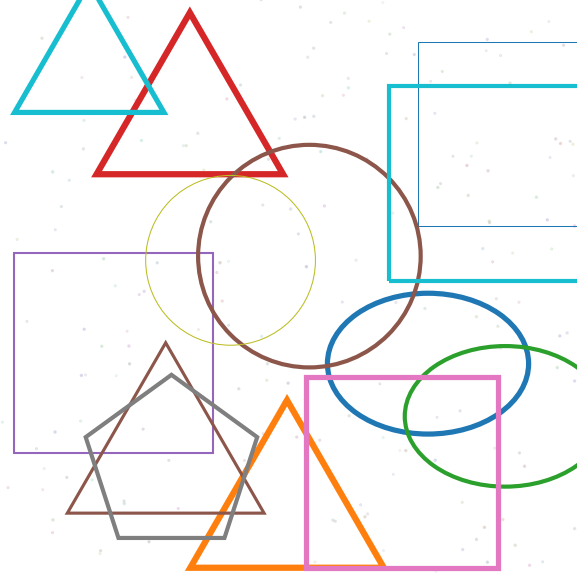[{"shape": "square", "thickness": 0.5, "radius": 0.8, "center": [0.884, 0.767]}, {"shape": "oval", "thickness": 2.5, "radius": 0.87, "center": [0.741, 0.369]}, {"shape": "triangle", "thickness": 3, "radius": 0.97, "center": [0.497, 0.113]}, {"shape": "oval", "thickness": 2, "radius": 0.87, "center": [0.875, 0.278]}, {"shape": "triangle", "thickness": 3, "radius": 0.93, "center": [0.329, 0.791]}, {"shape": "square", "thickness": 1, "radius": 0.86, "center": [0.197, 0.388]}, {"shape": "triangle", "thickness": 1.5, "radius": 0.98, "center": [0.287, 0.209]}, {"shape": "circle", "thickness": 2, "radius": 0.96, "center": [0.536, 0.556]}, {"shape": "square", "thickness": 2.5, "radius": 0.83, "center": [0.696, 0.18]}, {"shape": "pentagon", "thickness": 2, "radius": 0.78, "center": [0.297, 0.194]}, {"shape": "circle", "thickness": 0.5, "radius": 0.73, "center": [0.399, 0.548]}, {"shape": "triangle", "thickness": 2.5, "radius": 0.75, "center": [0.155, 0.879]}, {"shape": "square", "thickness": 2, "radius": 0.84, "center": [0.842, 0.682]}]